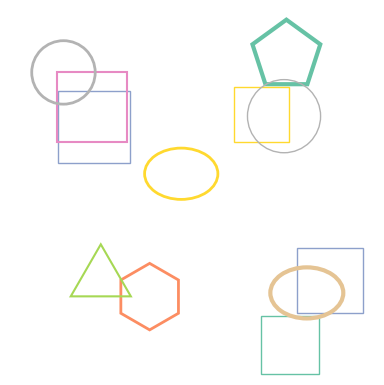[{"shape": "pentagon", "thickness": 3, "radius": 0.46, "center": [0.744, 0.856]}, {"shape": "square", "thickness": 1, "radius": 0.38, "center": [0.752, 0.104]}, {"shape": "hexagon", "thickness": 2, "radius": 0.43, "center": [0.389, 0.23]}, {"shape": "square", "thickness": 1, "radius": 0.43, "center": [0.857, 0.271]}, {"shape": "square", "thickness": 1, "radius": 0.47, "center": [0.245, 0.671]}, {"shape": "square", "thickness": 1.5, "radius": 0.46, "center": [0.238, 0.722]}, {"shape": "triangle", "thickness": 1.5, "radius": 0.45, "center": [0.262, 0.275]}, {"shape": "square", "thickness": 1, "radius": 0.36, "center": [0.68, 0.704]}, {"shape": "oval", "thickness": 2, "radius": 0.48, "center": [0.471, 0.549]}, {"shape": "oval", "thickness": 3, "radius": 0.47, "center": [0.797, 0.239]}, {"shape": "circle", "thickness": 2, "radius": 0.41, "center": [0.165, 0.812]}, {"shape": "circle", "thickness": 1, "radius": 0.47, "center": [0.738, 0.698]}]